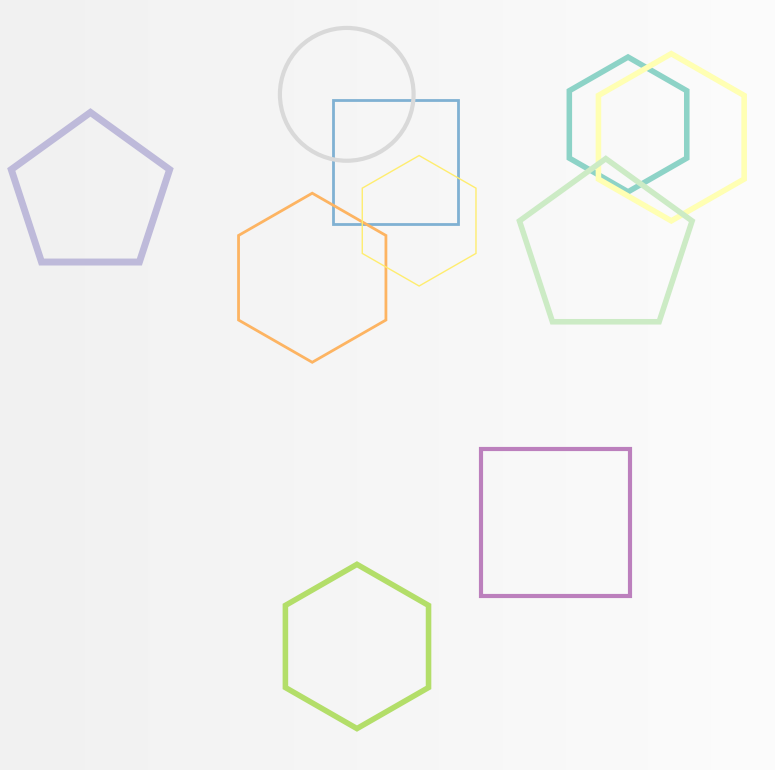[{"shape": "hexagon", "thickness": 2, "radius": 0.44, "center": [0.81, 0.838]}, {"shape": "hexagon", "thickness": 2, "radius": 0.54, "center": [0.866, 0.822]}, {"shape": "pentagon", "thickness": 2.5, "radius": 0.54, "center": [0.117, 0.747]}, {"shape": "square", "thickness": 1, "radius": 0.4, "center": [0.51, 0.789]}, {"shape": "hexagon", "thickness": 1, "radius": 0.55, "center": [0.403, 0.639]}, {"shape": "hexagon", "thickness": 2, "radius": 0.53, "center": [0.461, 0.16]}, {"shape": "circle", "thickness": 1.5, "radius": 0.43, "center": [0.447, 0.877]}, {"shape": "square", "thickness": 1.5, "radius": 0.48, "center": [0.716, 0.321]}, {"shape": "pentagon", "thickness": 2, "radius": 0.59, "center": [0.782, 0.677]}, {"shape": "hexagon", "thickness": 0.5, "radius": 0.42, "center": [0.541, 0.713]}]